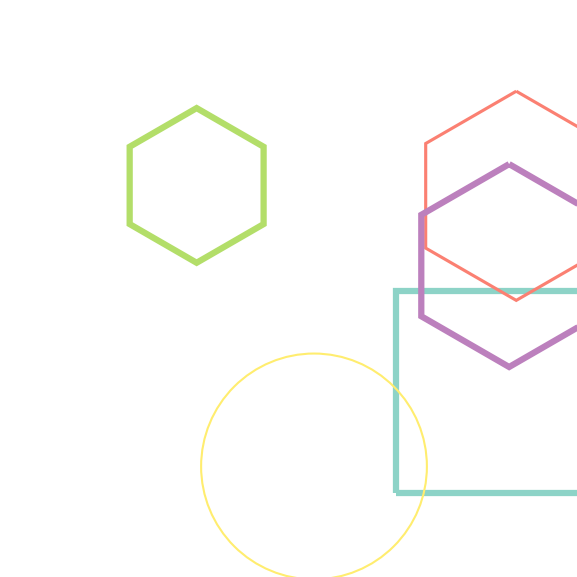[{"shape": "square", "thickness": 3, "radius": 0.87, "center": [0.86, 0.32]}, {"shape": "hexagon", "thickness": 1.5, "radius": 0.91, "center": [0.894, 0.66]}, {"shape": "hexagon", "thickness": 3, "radius": 0.67, "center": [0.34, 0.678]}, {"shape": "hexagon", "thickness": 3, "radius": 0.88, "center": [0.882, 0.539]}, {"shape": "circle", "thickness": 1, "radius": 0.98, "center": [0.544, 0.191]}]